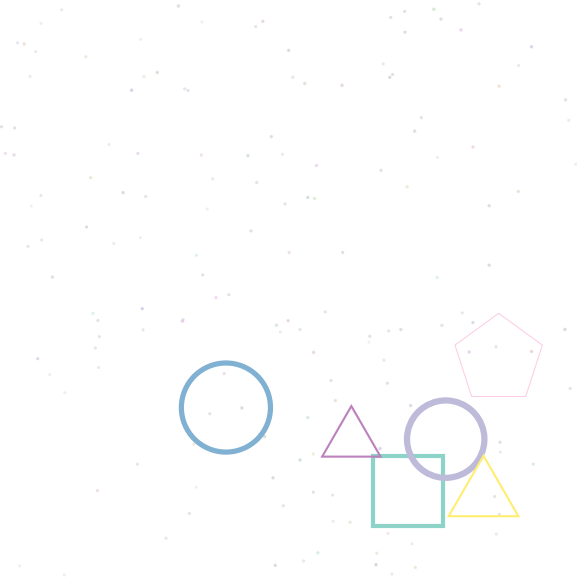[{"shape": "square", "thickness": 2, "radius": 0.3, "center": [0.706, 0.149]}, {"shape": "circle", "thickness": 3, "radius": 0.34, "center": [0.772, 0.239]}, {"shape": "circle", "thickness": 2.5, "radius": 0.39, "center": [0.391, 0.293]}, {"shape": "pentagon", "thickness": 0.5, "radius": 0.4, "center": [0.864, 0.377]}, {"shape": "triangle", "thickness": 1, "radius": 0.29, "center": [0.608, 0.238]}, {"shape": "triangle", "thickness": 1, "radius": 0.35, "center": [0.837, 0.14]}]